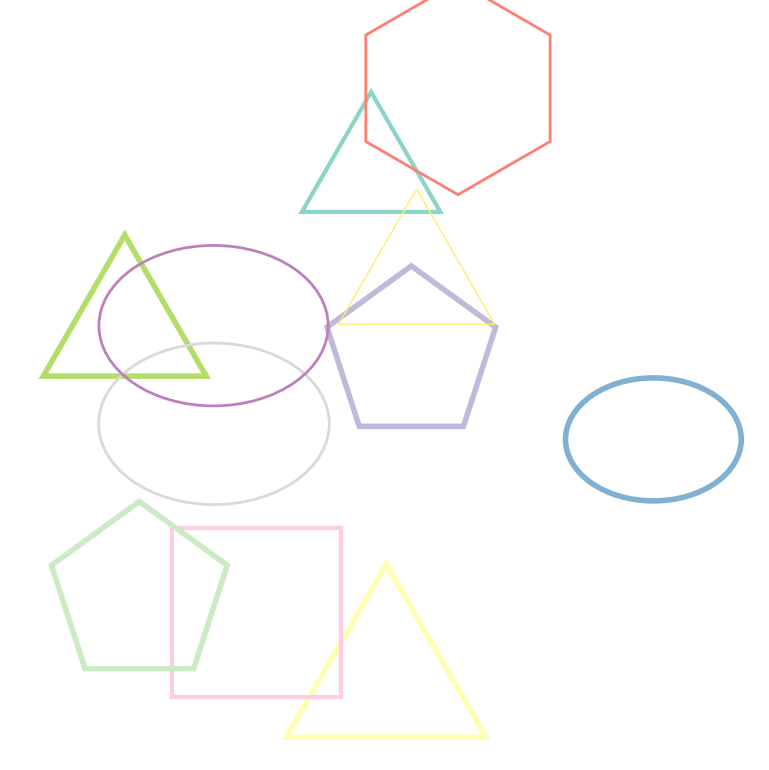[{"shape": "triangle", "thickness": 1.5, "radius": 0.52, "center": [0.482, 0.777]}, {"shape": "triangle", "thickness": 2, "radius": 0.75, "center": [0.501, 0.117]}, {"shape": "pentagon", "thickness": 2, "radius": 0.58, "center": [0.534, 0.539]}, {"shape": "hexagon", "thickness": 1, "radius": 0.69, "center": [0.595, 0.885]}, {"shape": "oval", "thickness": 2, "radius": 0.57, "center": [0.849, 0.429]}, {"shape": "triangle", "thickness": 2, "radius": 0.61, "center": [0.162, 0.573]}, {"shape": "square", "thickness": 1.5, "radius": 0.55, "center": [0.333, 0.204]}, {"shape": "oval", "thickness": 1, "radius": 0.75, "center": [0.278, 0.45]}, {"shape": "oval", "thickness": 1, "radius": 0.74, "center": [0.277, 0.577]}, {"shape": "pentagon", "thickness": 2, "radius": 0.6, "center": [0.181, 0.229]}, {"shape": "triangle", "thickness": 0.5, "radius": 0.59, "center": [0.541, 0.638]}]